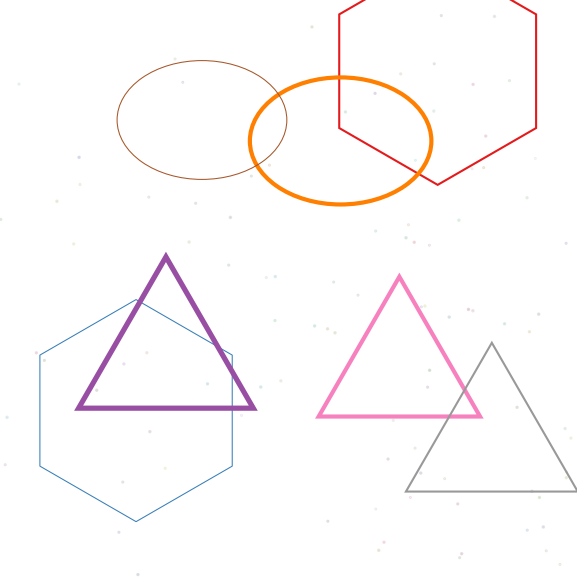[{"shape": "hexagon", "thickness": 1, "radius": 0.98, "center": [0.758, 0.876]}, {"shape": "hexagon", "thickness": 0.5, "radius": 0.96, "center": [0.236, 0.288]}, {"shape": "triangle", "thickness": 2.5, "radius": 0.87, "center": [0.287, 0.38]}, {"shape": "oval", "thickness": 2, "radius": 0.79, "center": [0.59, 0.755]}, {"shape": "oval", "thickness": 0.5, "radius": 0.73, "center": [0.35, 0.791]}, {"shape": "triangle", "thickness": 2, "radius": 0.81, "center": [0.692, 0.359]}, {"shape": "triangle", "thickness": 1, "radius": 0.86, "center": [0.852, 0.234]}]